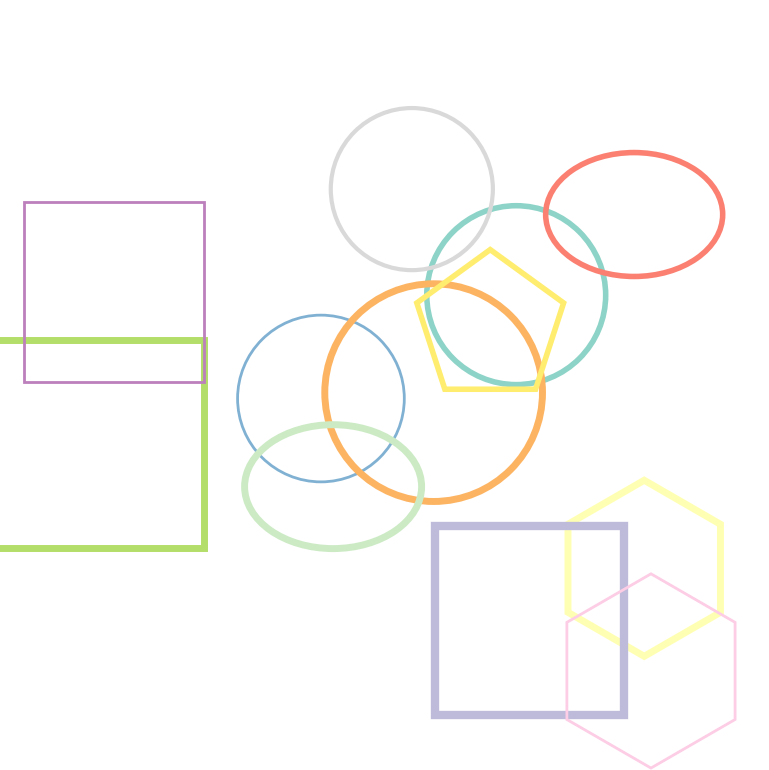[{"shape": "circle", "thickness": 2, "radius": 0.58, "center": [0.67, 0.617]}, {"shape": "hexagon", "thickness": 2.5, "radius": 0.57, "center": [0.837, 0.262]}, {"shape": "square", "thickness": 3, "radius": 0.61, "center": [0.688, 0.194]}, {"shape": "oval", "thickness": 2, "radius": 0.57, "center": [0.824, 0.721]}, {"shape": "circle", "thickness": 1, "radius": 0.54, "center": [0.417, 0.482]}, {"shape": "circle", "thickness": 2.5, "radius": 0.71, "center": [0.563, 0.49]}, {"shape": "square", "thickness": 2.5, "radius": 0.67, "center": [0.131, 0.423]}, {"shape": "hexagon", "thickness": 1, "radius": 0.63, "center": [0.845, 0.129]}, {"shape": "circle", "thickness": 1.5, "radius": 0.53, "center": [0.535, 0.754]}, {"shape": "square", "thickness": 1, "radius": 0.58, "center": [0.148, 0.621]}, {"shape": "oval", "thickness": 2.5, "radius": 0.57, "center": [0.433, 0.368]}, {"shape": "pentagon", "thickness": 2, "radius": 0.5, "center": [0.637, 0.576]}]